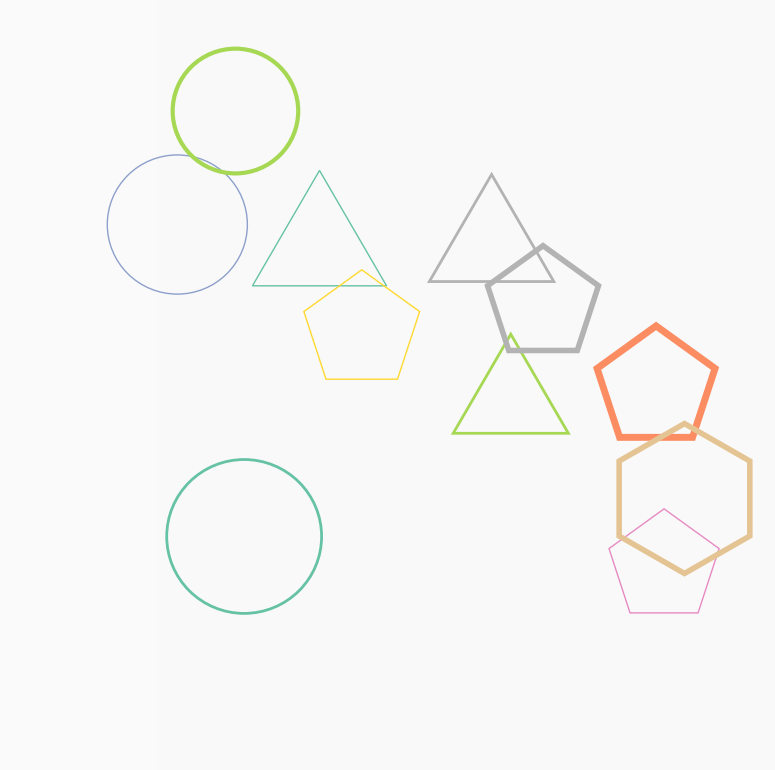[{"shape": "triangle", "thickness": 0.5, "radius": 0.5, "center": [0.412, 0.679]}, {"shape": "circle", "thickness": 1, "radius": 0.5, "center": [0.315, 0.303]}, {"shape": "pentagon", "thickness": 2.5, "radius": 0.4, "center": [0.847, 0.497]}, {"shape": "circle", "thickness": 0.5, "radius": 0.45, "center": [0.229, 0.708]}, {"shape": "pentagon", "thickness": 0.5, "radius": 0.37, "center": [0.857, 0.264]}, {"shape": "triangle", "thickness": 1, "radius": 0.43, "center": [0.659, 0.48]}, {"shape": "circle", "thickness": 1.5, "radius": 0.41, "center": [0.304, 0.856]}, {"shape": "pentagon", "thickness": 0.5, "radius": 0.39, "center": [0.467, 0.571]}, {"shape": "hexagon", "thickness": 2, "radius": 0.49, "center": [0.883, 0.353]}, {"shape": "pentagon", "thickness": 2, "radius": 0.38, "center": [0.701, 0.606]}, {"shape": "triangle", "thickness": 1, "radius": 0.46, "center": [0.634, 0.681]}]